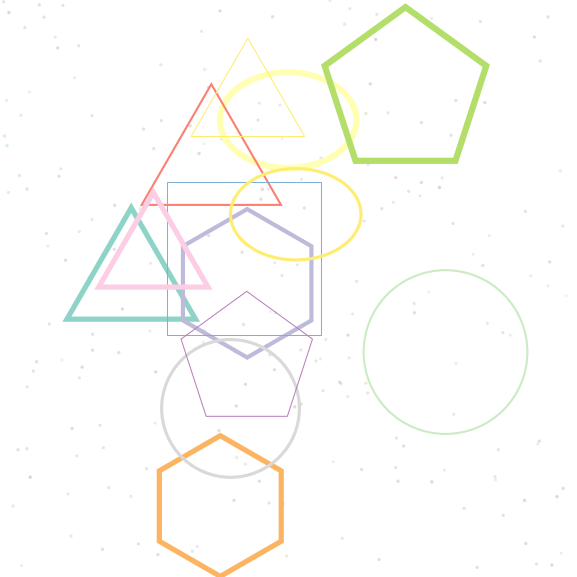[{"shape": "triangle", "thickness": 2.5, "radius": 0.64, "center": [0.227, 0.511]}, {"shape": "oval", "thickness": 3, "radius": 0.59, "center": [0.499, 0.791]}, {"shape": "hexagon", "thickness": 2, "radius": 0.64, "center": [0.428, 0.509]}, {"shape": "triangle", "thickness": 1, "radius": 0.7, "center": [0.366, 0.714]}, {"shape": "square", "thickness": 0.5, "radius": 0.66, "center": [0.422, 0.551]}, {"shape": "hexagon", "thickness": 2.5, "radius": 0.61, "center": [0.381, 0.123]}, {"shape": "pentagon", "thickness": 3, "radius": 0.74, "center": [0.702, 0.84]}, {"shape": "triangle", "thickness": 2.5, "radius": 0.55, "center": [0.266, 0.557]}, {"shape": "circle", "thickness": 1.5, "radius": 0.6, "center": [0.399, 0.292]}, {"shape": "pentagon", "thickness": 0.5, "radius": 0.6, "center": [0.427, 0.375]}, {"shape": "circle", "thickness": 1, "radius": 0.71, "center": [0.771, 0.39]}, {"shape": "triangle", "thickness": 0.5, "radius": 0.57, "center": [0.429, 0.819]}, {"shape": "oval", "thickness": 1.5, "radius": 0.57, "center": [0.512, 0.628]}]